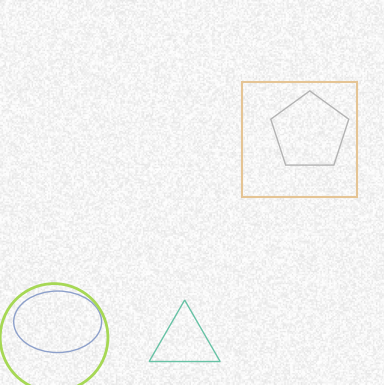[{"shape": "triangle", "thickness": 1, "radius": 0.53, "center": [0.48, 0.114]}, {"shape": "oval", "thickness": 1, "radius": 0.57, "center": [0.15, 0.164]}, {"shape": "circle", "thickness": 2, "radius": 0.7, "center": [0.14, 0.123]}, {"shape": "square", "thickness": 1.5, "radius": 0.75, "center": [0.777, 0.639]}, {"shape": "pentagon", "thickness": 1, "radius": 0.53, "center": [0.805, 0.657]}]